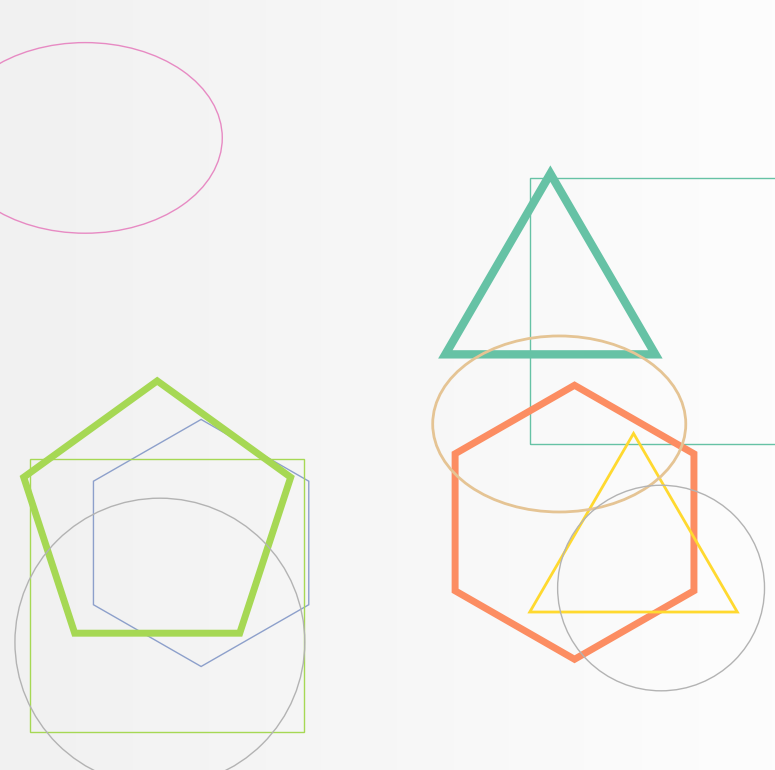[{"shape": "square", "thickness": 0.5, "radius": 0.86, "center": [0.856, 0.596]}, {"shape": "triangle", "thickness": 3, "radius": 0.78, "center": [0.71, 0.618]}, {"shape": "hexagon", "thickness": 2.5, "radius": 0.89, "center": [0.741, 0.322]}, {"shape": "hexagon", "thickness": 0.5, "radius": 0.8, "center": [0.259, 0.295]}, {"shape": "oval", "thickness": 0.5, "radius": 0.88, "center": [0.11, 0.821]}, {"shape": "pentagon", "thickness": 2.5, "radius": 0.91, "center": [0.203, 0.324]}, {"shape": "square", "thickness": 0.5, "radius": 0.88, "center": [0.216, 0.227]}, {"shape": "triangle", "thickness": 1, "radius": 0.77, "center": [0.817, 0.282]}, {"shape": "oval", "thickness": 1, "radius": 0.82, "center": [0.722, 0.449]}, {"shape": "circle", "thickness": 0.5, "radius": 0.93, "center": [0.206, 0.166]}, {"shape": "circle", "thickness": 0.5, "radius": 0.67, "center": [0.853, 0.236]}]